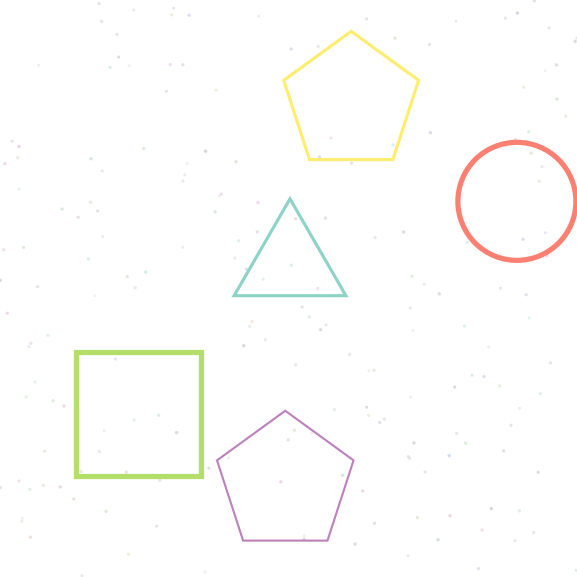[{"shape": "triangle", "thickness": 1.5, "radius": 0.56, "center": [0.502, 0.543]}, {"shape": "circle", "thickness": 2.5, "radius": 0.51, "center": [0.895, 0.65]}, {"shape": "square", "thickness": 2.5, "radius": 0.54, "center": [0.24, 0.282]}, {"shape": "pentagon", "thickness": 1, "radius": 0.62, "center": [0.494, 0.164]}, {"shape": "pentagon", "thickness": 1.5, "radius": 0.61, "center": [0.608, 0.822]}]